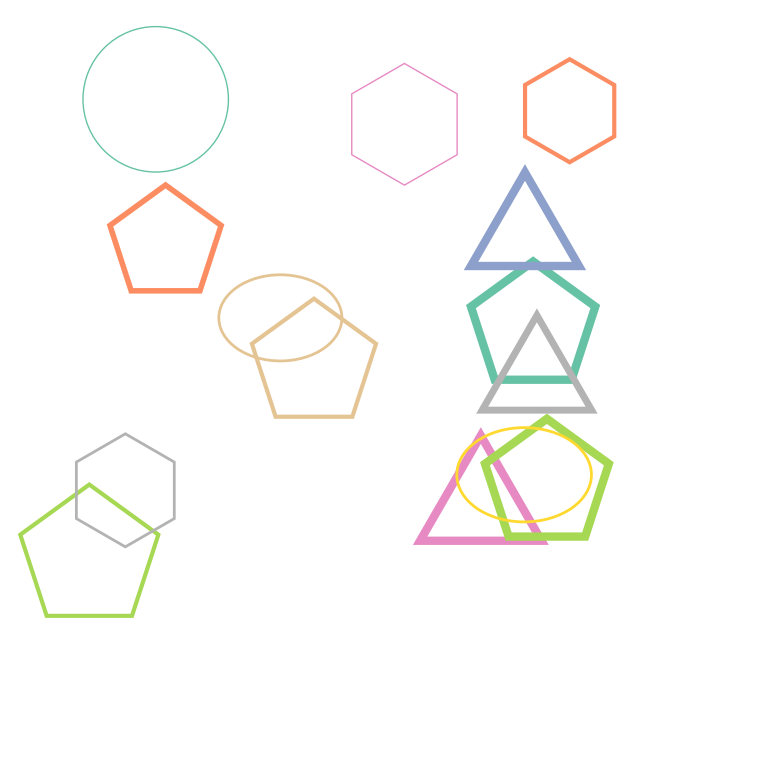[{"shape": "circle", "thickness": 0.5, "radius": 0.47, "center": [0.202, 0.871]}, {"shape": "pentagon", "thickness": 3, "radius": 0.42, "center": [0.692, 0.576]}, {"shape": "pentagon", "thickness": 2, "radius": 0.38, "center": [0.215, 0.684]}, {"shape": "hexagon", "thickness": 1.5, "radius": 0.33, "center": [0.74, 0.856]}, {"shape": "triangle", "thickness": 3, "radius": 0.4, "center": [0.682, 0.695]}, {"shape": "triangle", "thickness": 3, "radius": 0.46, "center": [0.624, 0.343]}, {"shape": "hexagon", "thickness": 0.5, "radius": 0.4, "center": [0.525, 0.839]}, {"shape": "pentagon", "thickness": 3, "radius": 0.42, "center": [0.71, 0.372]}, {"shape": "pentagon", "thickness": 1.5, "radius": 0.47, "center": [0.116, 0.276]}, {"shape": "oval", "thickness": 1, "radius": 0.44, "center": [0.681, 0.383]}, {"shape": "oval", "thickness": 1, "radius": 0.4, "center": [0.364, 0.587]}, {"shape": "pentagon", "thickness": 1.5, "radius": 0.42, "center": [0.408, 0.527]}, {"shape": "hexagon", "thickness": 1, "radius": 0.37, "center": [0.163, 0.363]}, {"shape": "triangle", "thickness": 2.5, "radius": 0.41, "center": [0.697, 0.508]}]